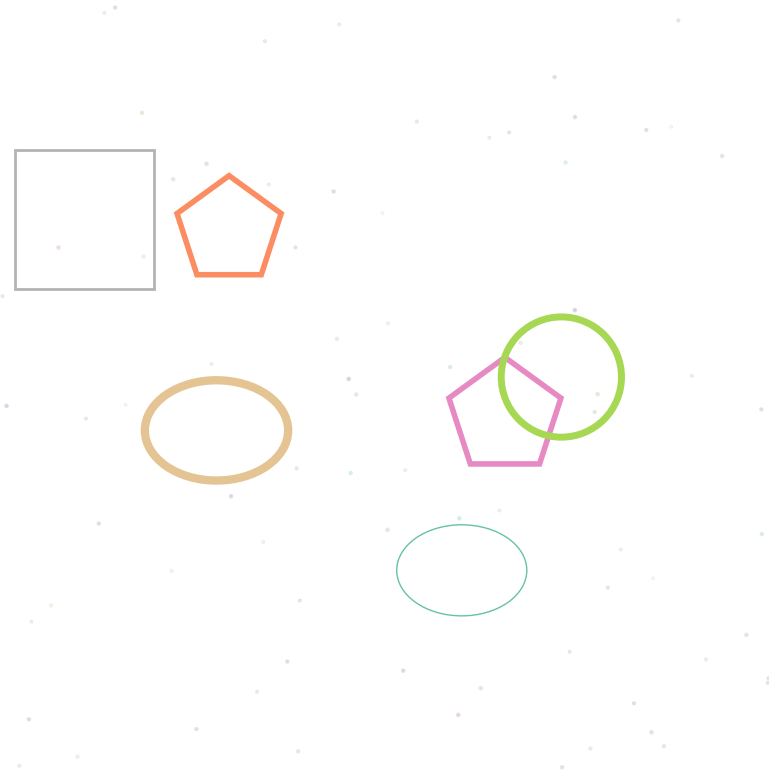[{"shape": "oval", "thickness": 0.5, "radius": 0.42, "center": [0.6, 0.259]}, {"shape": "pentagon", "thickness": 2, "radius": 0.36, "center": [0.298, 0.701]}, {"shape": "pentagon", "thickness": 2, "radius": 0.38, "center": [0.656, 0.459]}, {"shape": "circle", "thickness": 2.5, "radius": 0.39, "center": [0.729, 0.51]}, {"shape": "oval", "thickness": 3, "radius": 0.47, "center": [0.281, 0.441]}, {"shape": "square", "thickness": 1, "radius": 0.45, "center": [0.11, 0.715]}]